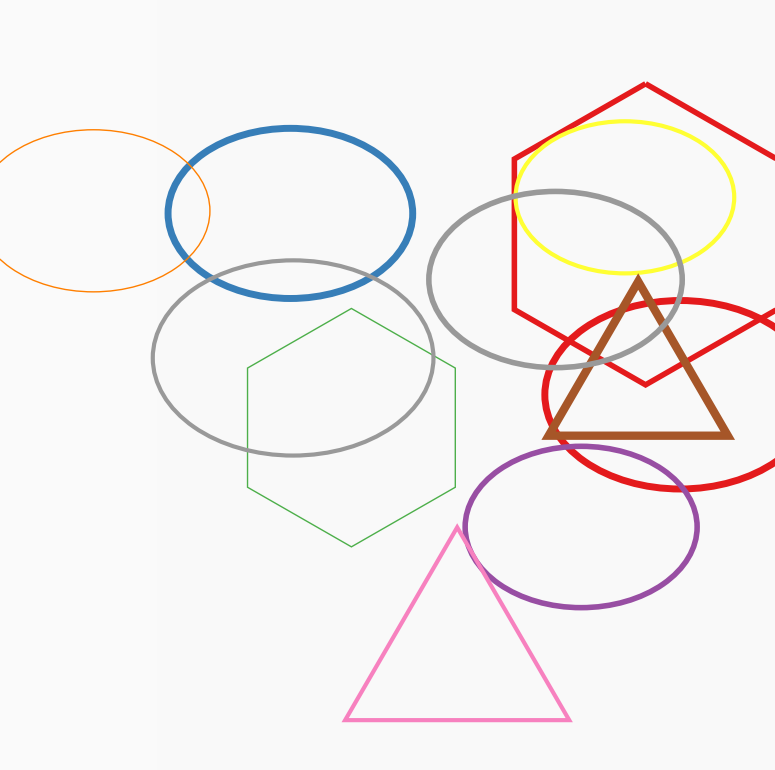[{"shape": "oval", "thickness": 2.5, "radius": 0.87, "center": [0.878, 0.487]}, {"shape": "hexagon", "thickness": 2, "radius": 0.98, "center": [0.833, 0.696]}, {"shape": "oval", "thickness": 2.5, "radius": 0.79, "center": [0.375, 0.723]}, {"shape": "hexagon", "thickness": 0.5, "radius": 0.77, "center": [0.453, 0.445]}, {"shape": "oval", "thickness": 2, "radius": 0.75, "center": [0.75, 0.316]}, {"shape": "oval", "thickness": 0.5, "radius": 0.75, "center": [0.121, 0.726]}, {"shape": "oval", "thickness": 1.5, "radius": 0.71, "center": [0.806, 0.744]}, {"shape": "triangle", "thickness": 3, "radius": 0.67, "center": [0.824, 0.501]}, {"shape": "triangle", "thickness": 1.5, "radius": 0.83, "center": [0.59, 0.148]}, {"shape": "oval", "thickness": 1.5, "radius": 0.91, "center": [0.378, 0.535]}, {"shape": "oval", "thickness": 2, "radius": 0.82, "center": [0.717, 0.637]}]